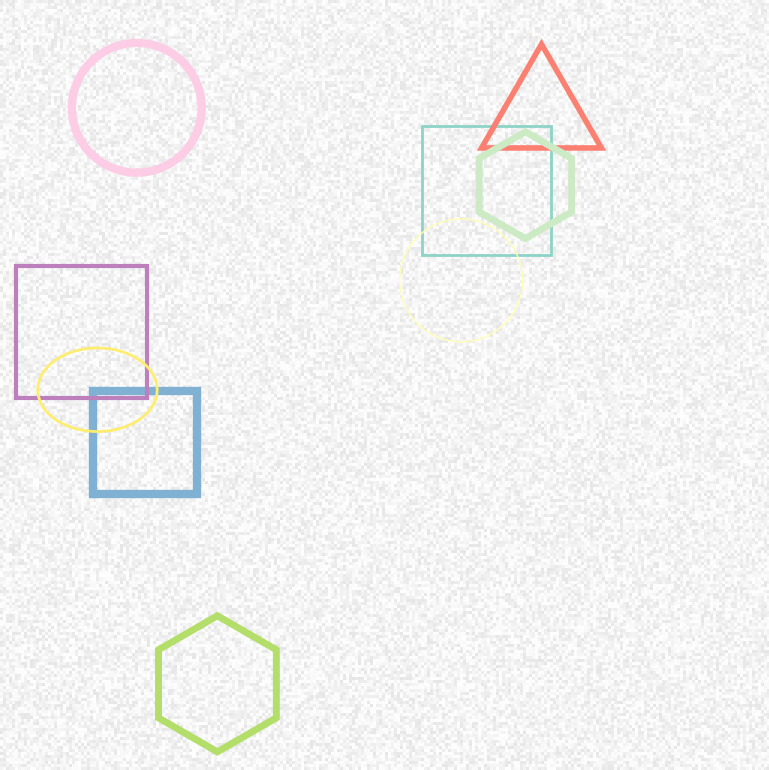[{"shape": "square", "thickness": 1, "radius": 0.42, "center": [0.632, 0.753]}, {"shape": "circle", "thickness": 0.5, "radius": 0.4, "center": [0.599, 0.636]}, {"shape": "triangle", "thickness": 2, "radius": 0.45, "center": [0.703, 0.853]}, {"shape": "square", "thickness": 3, "radius": 0.33, "center": [0.188, 0.425]}, {"shape": "hexagon", "thickness": 2.5, "radius": 0.44, "center": [0.282, 0.112]}, {"shape": "circle", "thickness": 3, "radius": 0.42, "center": [0.178, 0.86]}, {"shape": "square", "thickness": 1.5, "radius": 0.43, "center": [0.106, 0.569]}, {"shape": "hexagon", "thickness": 2.5, "radius": 0.35, "center": [0.682, 0.76]}, {"shape": "oval", "thickness": 1, "radius": 0.39, "center": [0.127, 0.494]}]